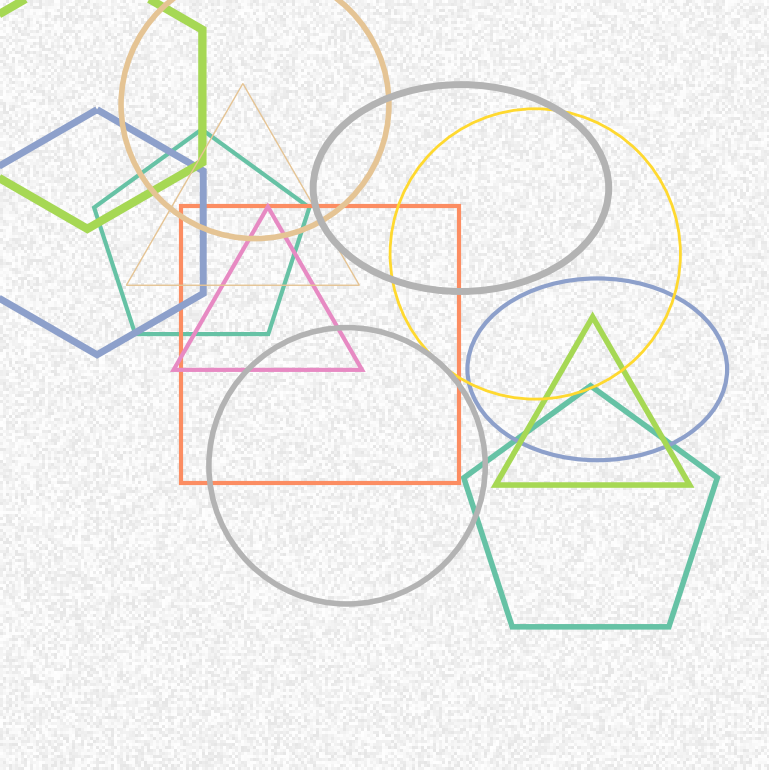[{"shape": "pentagon", "thickness": 2, "radius": 0.87, "center": [0.767, 0.326]}, {"shape": "pentagon", "thickness": 1.5, "radius": 0.73, "center": [0.262, 0.685]}, {"shape": "square", "thickness": 1.5, "radius": 0.9, "center": [0.416, 0.553]}, {"shape": "oval", "thickness": 1.5, "radius": 0.84, "center": [0.776, 0.52]}, {"shape": "hexagon", "thickness": 2.5, "radius": 0.8, "center": [0.126, 0.698]}, {"shape": "triangle", "thickness": 1.5, "radius": 0.71, "center": [0.348, 0.59]}, {"shape": "triangle", "thickness": 2, "radius": 0.73, "center": [0.77, 0.443]}, {"shape": "hexagon", "thickness": 3, "radius": 0.86, "center": [0.113, 0.875]}, {"shape": "circle", "thickness": 1, "radius": 0.94, "center": [0.695, 0.67]}, {"shape": "triangle", "thickness": 0.5, "radius": 0.87, "center": [0.315, 0.717]}, {"shape": "circle", "thickness": 2, "radius": 0.87, "center": [0.331, 0.864]}, {"shape": "circle", "thickness": 2, "radius": 0.9, "center": [0.451, 0.395]}, {"shape": "oval", "thickness": 2.5, "radius": 0.96, "center": [0.599, 0.756]}]